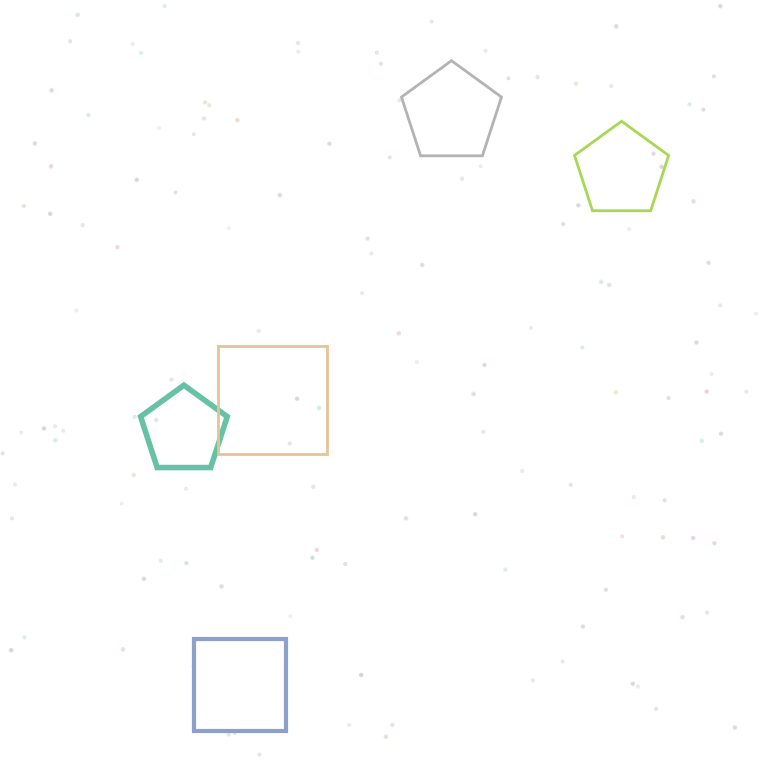[{"shape": "pentagon", "thickness": 2, "radius": 0.3, "center": [0.239, 0.441]}, {"shape": "square", "thickness": 1.5, "radius": 0.3, "center": [0.312, 0.11]}, {"shape": "pentagon", "thickness": 1, "radius": 0.32, "center": [0.807, 0.778]}, {"shape": "square", "thickness": 1, "radius": 0.35, "center": [0.354, 0.481]}, {"shape": "pentagon", "thickness": 1, "radius": 0.34, "center": [0.586, 0.853]}]